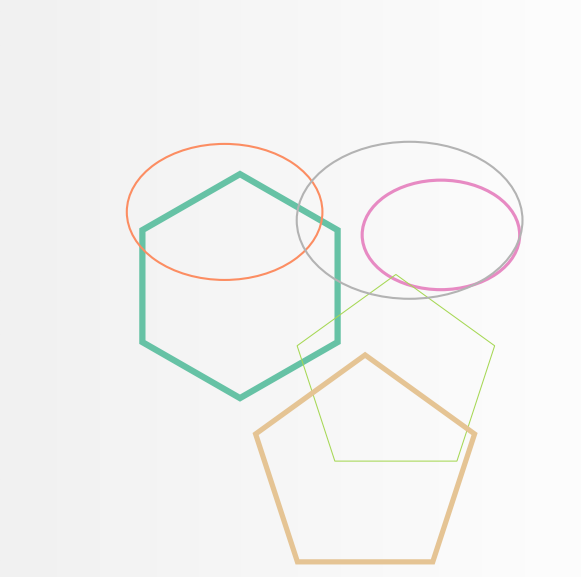[{"shape": "hexagon", "thickness": 3, "radius": 0.97, "center": [0.413, 0.504]}, {"shape": "oval", "thickness": 1, "radius": 0.84, "center": [0.386, 0.632]}, {"shape": "oval", "thickness": 1.5, "radius": 0.68, "center": [0.759, 0.592]}, {"shape": "pentagon", "thickness": 0.5, "radius": 0.89, "center": [0.681, 0.345]}, {"shape": "pentagon", "thickness": 2.5, "radius": 0.99, "center": [0.628, 0.186]}, {"shape": "oval", "thickness": 1, "radius": 0.97, "center": [0.705, 0.618]}]